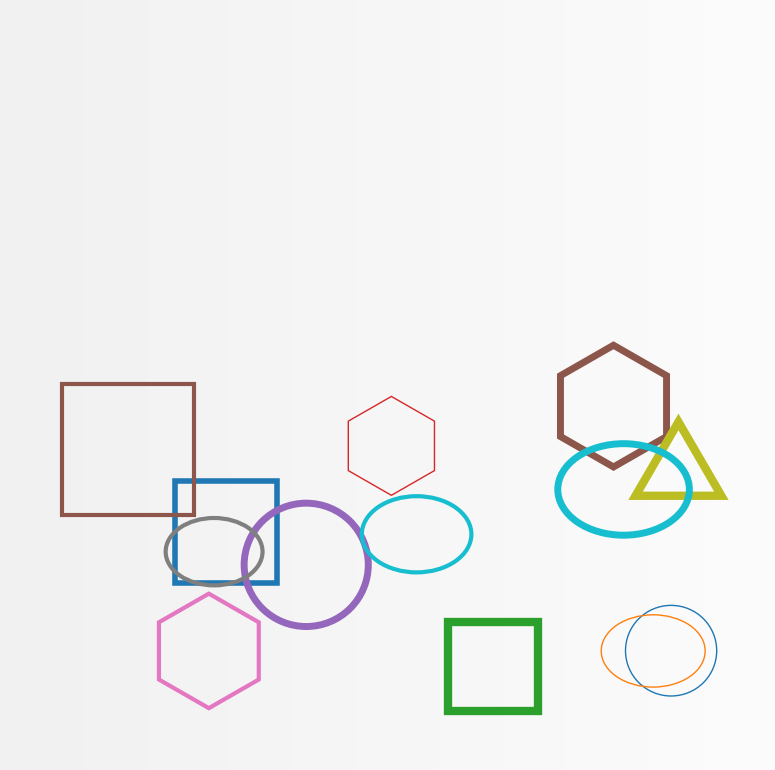[{"shape": "circle", "thickness": 0.5, "radius": 0.29, "center": [0.866, 0.155]}, {"shape": "square", "thickness": 2, "radius": 0.33, "center": [0.292, 0.309]}, {"shape": "oval", "thickness": 0.5, "radius": 0.34, "center": [0.843, 0.155]}, {"shape": "square", "thickness": 3, "radius": 0.29, "center": [0.637, 0.135]}, {"shape": "hexagon", "thickness": 0.5, "radius": 0.32, "center": [0.505, 0.421]}, {"shape": "circle", "thickness": 2.5, "radius": 0.4, "center": [0.395, 0.266]}, {"shape": "hexagon", "thickness": 2.5, "radius": 0.4, "center": [0.792, 0.473]}, {"shape": "square", "thickness": 1.5, "radius": 0.43, "center": [0.165, 0.416]}, {"shape": "hexagon", "thickness": 1.5, "radius": 0.37, "center": [0.269, 0.155]}, {"shape": "oval", "thickness": 1.5, "radius": 0.31, "center": [0.276, 0.284]}, {"shape": "triangle", "thickness": 3, "radius": 0.32, "center": [0.875, 0.388]}, {"shape": "oval", "thickness": 1.5, "radius": 0.35, "center": [0.538, 0.306]}, {"shape": "oval", "thickness": 2.5, "radius": 0.42, "center": [0.805, 0.364]}]